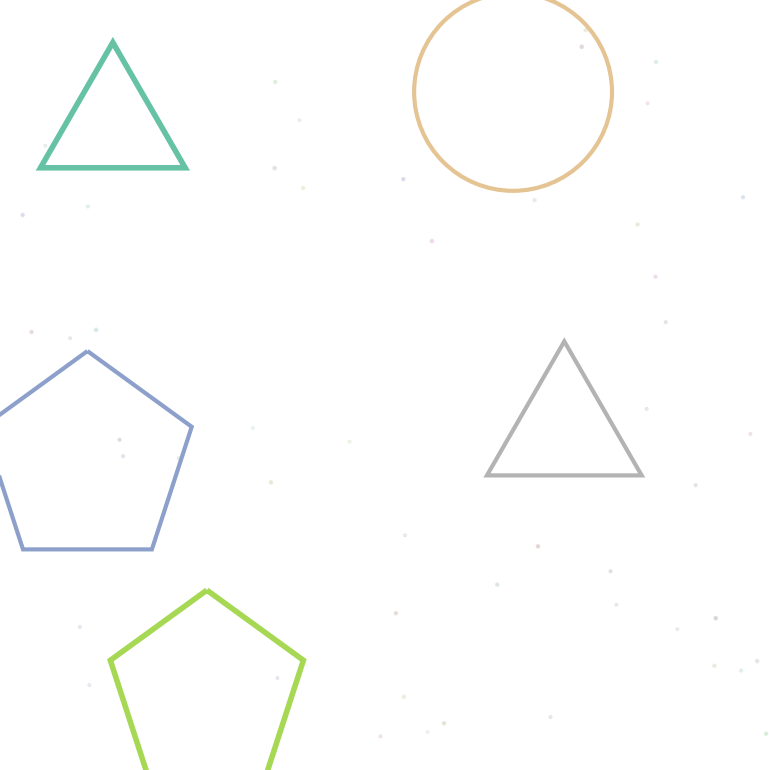[{"shape": "triangle", "thickness": 2, "radius": 0.54, "center": [0.147, 0.836]}, {"shape": "pentagon", "thickness": 1.5, "radius": 0.71, "center": [0.114, 0.402]}, {"shape": "pentagon", "thickness": 2, "radius": 0.66, "center": [0.269, 0.102]}, {"shape": "circle", "thickness": 1.5, "radius": 0.64, "center": [0.666, 0.881]}, {"shape": "triangle", "thickness": 1.5, "radius": 0.58, "center": [0.733, 0.441]}]